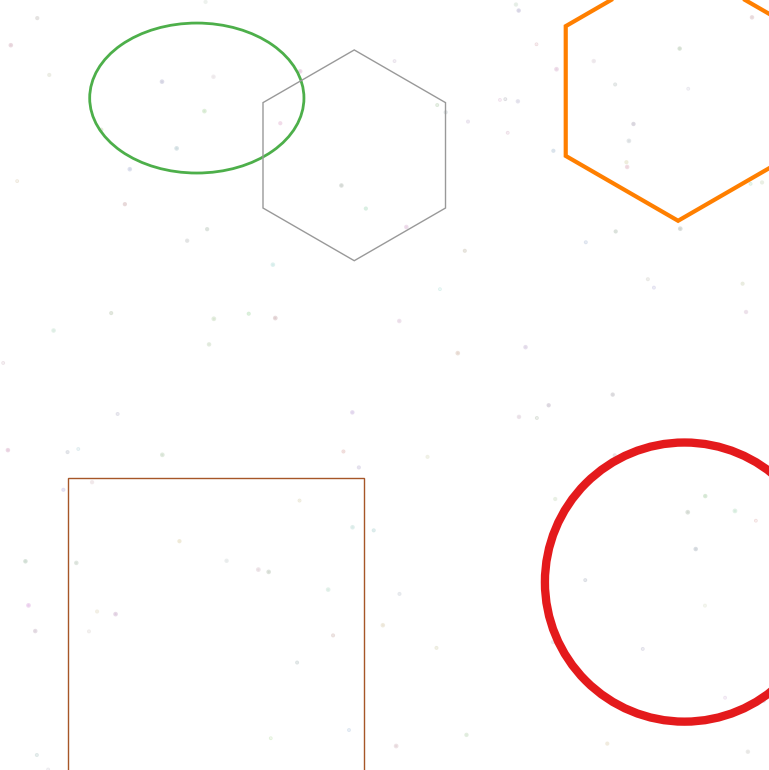[{"shape": "circle", "thickness": 3, "radius": 0.91, "center": [0.889, 0.244]}, {"shape": "oval", "thickness": 1, "radius": 0.7, "center": [0.256, 0.873]}, {"shape": "hexagon", "thickness": 1.5, "radius": 0.84, "center": [0.881, 0.882]}, {"shape": "square", "thickness": 0.5, "radius": 0.96, "center": [0.281, 0.187]}, {"shape": "hexagon", "thickness": 0.5, "radius": 0.68, "center": [0.46, 0.798]}]